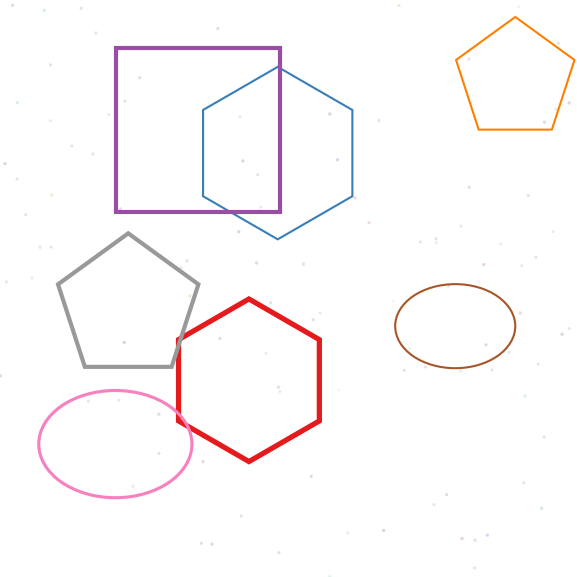[{"shape": "hexagon", "thickness": 2.5, "radius": 0.7, "center": [0.431, 0.341]}, {"shape": "hexagon", "thickness": 1, "radius": 0.75, "center": [0.481, 0.734]}, {"shape": "square", "thickness": 2, "radius": 0.71, "center": [0.343, 0.774]}, {"shape": "pentagon", "thickness": 1, "radius": 0.54, "center": [0.892, 0.862]}, {"shape": "oval", "thickness": 1, "radius": 0.52, "center": [0.788, 0.434]}, {"shape": "oval", "thickness": 1.5, "radius": 0.66, "center": [0.2, 0.23]}, {"shape": "pentagon", "thickness": 2, "radius": 0.64, "center": [0.222, 0.467]}]